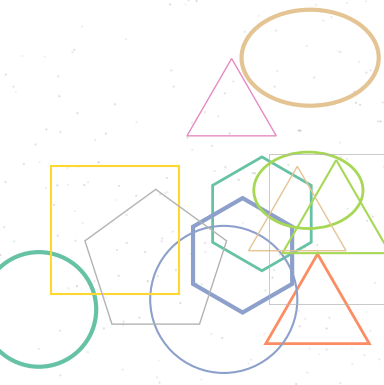[{"shape": "circle", "thickness": 3, "radius": 0.74, "center": [0.101, 0.196]}, {"shape": "hexagon", "thickness": 2, "radius": 0.74, "center": [0.68, 0.445]}, {"shape": "triangle", "thickness": 2, "radius": 0.78, "center": [0.825, 0.185]}, {"shape": "circle", "thickness": 1.5, "radius": 0.96, "center": [0.581, 0.222]}, {"shape": "hexagon", "thickness": 3, "radius": 0.74, "center": [0.63, 0.337]}, {"shape": "triangle", "thickness": 1, "radius": 0.67, "center": [0.602, 0.714]}, {"shape": "oval", "thickness": 2, "radius": 0.71, "center": [0.801, 0.506]}, {"shape": "triangle", "thickness": 1.5, "radius": 0.81, "center": [0.873, 0.423]}, {"shape": "square", "thickness": 1.5, "radius": 0.83, "center": [0.298, 0.403]}, {"shape": "triangle", "thickness": 1, "radius": 0.73, "center": [0.772, 0.422]}, {"shape": "oval", "thickness": 3, "radius": 0.89, "center": [0.806, 0.85]}, {"shape": "pentagon", "thickness": 1, "radius": 0.97, "center": [0.405, 0.315]}, {"shape": "square", "thickness": 0.5, "radius": 0.98, "center": [0.895, 0.406]}]